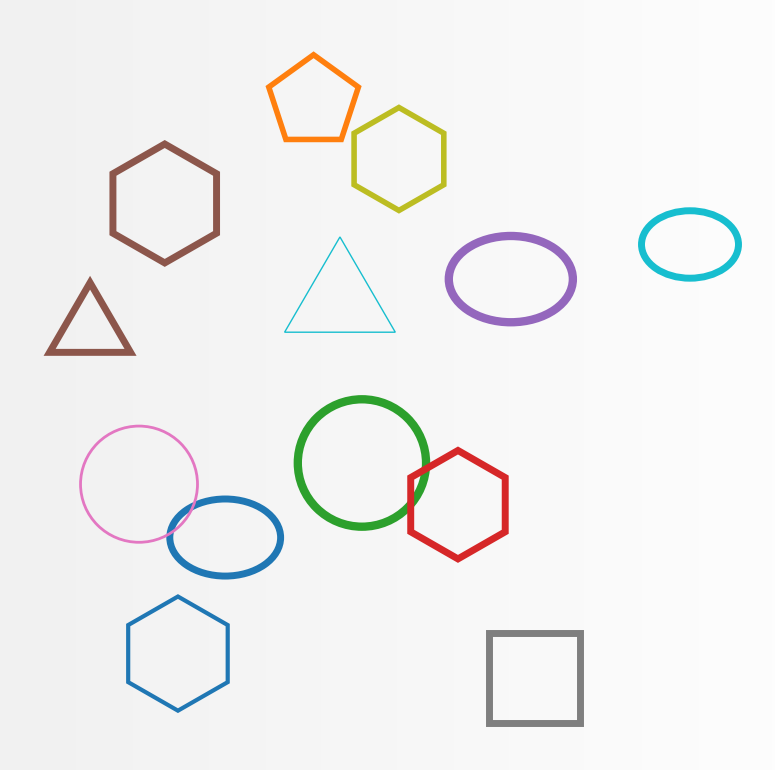[{"shape": "hexagon", "thickness": 1.5, "radius": 0.37, "center": [0.23, 0.151]}, {"shape": "oval", "thickness": 2.5, "radius": 0.36, "center": [0.291, 0.302]}, {"shape": "pentagon", "thickness": 2, "radius": 0.3, "center": [0.405, 0.868]}, {"shape": "circle", "thickness": 3, "radius": 0.41, "center": [0.467, 0.399]}, {"shape": "hexagon", "thickness": 2.5, "radius": 0.35, "center": [0.591, 0.345]}, {"shape": "oval", "thickness": 3, "radius": 0.4, "center": [0.659, 0.638]}, {"shape": "triangle", "thickness": 2.5, "radius": 0.3, "center": [0.116, 0.573]}, {"shape": "hexagon", "thickness": 2.5, "radius": 0.39, "center": [0.213, 0.736]}, {"shape": "circle", "thickness": 1, "radius": 0.38, "center": [0.179, 0.371]}, {"shape": "square", "thickness": 2.5, "radius": 0.29, "center": [0.69, 0.119]}, {"shape": "hexagon", "thickness": 2, "radius": 0.33, "center": [0.515, 0.794]}, {"shape": "triangle", "thickness": 0.5, "radius": 0.41, "center": [0.439, 0.61]}, {"shape": "oval", "thickness": 2.5, "radius": 0.31, "center": [0.89, 0.682]}]